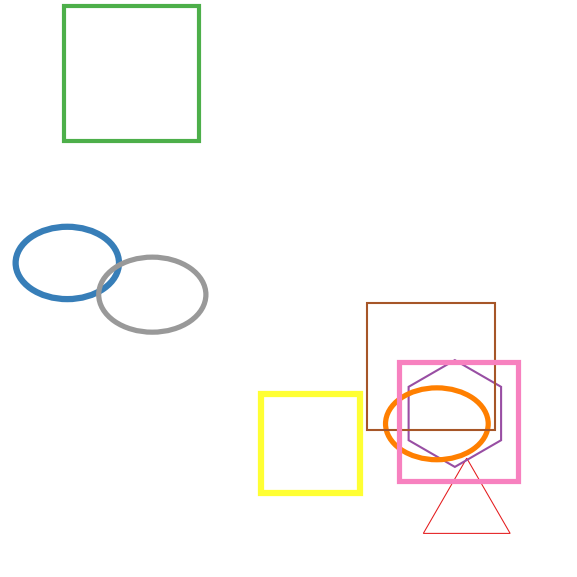[{"shape": "triangle", "thickness": 0.5, "radius": 0.43, "center": [0.808, 0.119]}, {"shape": "oval", "thickness": 3, "radius": 0.45, "center": [0.117, 0.544]}, {"shape": "square", "thickness": 2, "radius": 0.59, "center": [0.227, 0.872]}, {"shape": "hexagon", "thickness": 1, "radius": 0.46, "center": [0.788, 0.283]}, {"shape": "oval", "thickness": 2.5, "radius": 0.44, "center": [0.756, 0.265]}, {"shape": "square", "thickness": 3, "radius": 0.43, "center": [0.537, 0.232]}, {"shape": "square", "thickness": 1, "radius": 0.55, "center": [0.746, 0.365]}, {"shape": "square", "thickness": 2.5, "radius": 0.52, "center": [0.794, 0.269]}, {"shape": "oval", "thickness": 2.5, "radius": 0.46, "center": [0.264, 0.489]}]